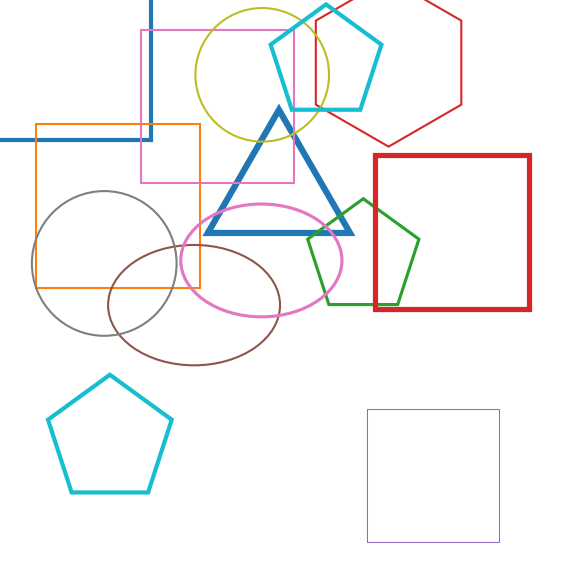[{"shape": "triangle", "thickness": 3, "radius": 0.71, "center": [0.483, 0.667]}, {"shape": "square", "thickness": 2, "radius": 0.68, "center": [0.126, 0.893]}, {"shape": "square", "thickness": 1, "radius": 0.71, "center": [0.204, 0.642]}, {"shape": "pentagon", "thickness": 1.5, "radius": 0.51, "center": [0.629, 0.554]}, {"shape": "square", "thickness": 2.5, "radius": 0.67, "center": [0.783, 0.598]}, {"shape": "hexagon", "thickness": 1, "radius": 0.73, "center": [0.673, 0.891]}, {"shape": "square", "thickness": 0.5, "radius": 0.57, "center": [0.75, 0.176]}, {"shape": "oval", "thickness": 1, "radius": 0.74, "center": [0.336, 0.471]}, {"shape": "square", "thickness": 1, "radius": 0.66, "center": [0.377, 0.815]}, {"shape": "oval", "thickness": 1.5, "radius": 0.7, "center": [0.453, 0.548]}, {"shape": "circle", "thickness": 1, "radius": 0.63, "center": [0.18, 0.543]}, {"shape": "circle", "thickness": 1, "radius": 0.58, "center": [0.454, 0.87]}, {"shape": "pentagon", "thickness": 2, "radius": 0.56, "center": [0.19, 0.238]}, {"shape": "pentagon", "thickness": 2, "radius": 0.5, "center": [0.565, 0.891]}]